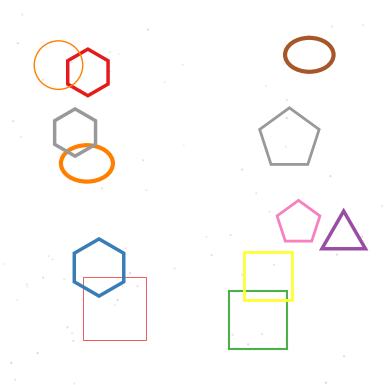[{"shape": "square", "thickness": 0.5, "radius": 0.41, "center": [0.298, 0.199]}, {"shape": "hexagon", "thickness": 2.5, "radius": 0.3, "center": [0.228, 0.812]}, {"shape": "hexagon", "thickness": 2.5, "radius": 0.37, "center": [0.257, 0.305]}, {"shape": "square", "thickness": 1.5, "radius": 0.38, "center": [0.671, 0.169]}, {"shape": "triangle", "thickness": 2.5, "radius": 0.33, "center": [0.893, 0.386]}, {"shape": "circle", "thickness": 1, "radius": 0.32, "center": [0.152, 0.831]}, {"shape": "oval", "thickness": 3, "radius": 0.34, "center": [0.226, 0.576]}, {"shape": "square", "thickness": 2, "radius": 0.31, "center": [0.695, 0.284]}, {"shape": "oval", "thickness": 3, "radius": 0.31, "center": [0.803, 0.858]}, {"shape": "pentagon", "thickness": 2, "radius": 0.29, "center": [0.775, 0.421]}, {"shape": "pentagon", "thickness": 2, "radius": 0.41, "center": [0.752, 0.639]}, {"shape": "hexagon", "thickness": 2.5, "radius": 0.31, "center": [0.195, 0.656]}]